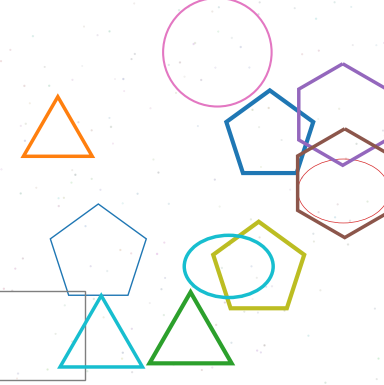[{"shape": "pentagon", "thickness": 1, "radius": 0.66, "center": [0.255, 0.339]}, {"shape": "pentagon", "thickness": 3, "radius": 0.59, "center": [0.701, 0.647]}, {"shape": "triangle", "thickness": 2.5, "radius": 0.52, "center": [0.15, 0.646]}, {"shape": "triangle", "thickness": 3, "radius": 0.62, "center": [0.495, 0.118]}, {"shape": "oval", "thickness": 0.5, "radius": 0.59, "center": [0.892, 0.504]}, {"shape": "hexagon", "thickness": 2.5, "radius": 0.66, "center": [0.89, 0.703]}, {"shape": "hexagon", "thickness": 2.5, "radius": 0.71, "center": [0.895, 0.524]}, {"shape": "circle", "thickness": 1.5, "radius": 0.7, "center": [0.565, 0.864]}, {"shape": "square", "thickness": 1, "radius": 0.58, "center": [0.104, 0.128]}, {"shape": "pentagon", "thickness": 3, "radius": 0.62, "center": [0.672, 0.3]}, {"shape": "oval", "thickness": 2.5, "radius": 0.58, "center": [0.594, 0.308]}, {"shape": "triangle", "thickness": 2.5, "radius": 0.62, "center": [0.263, 0.109]}]